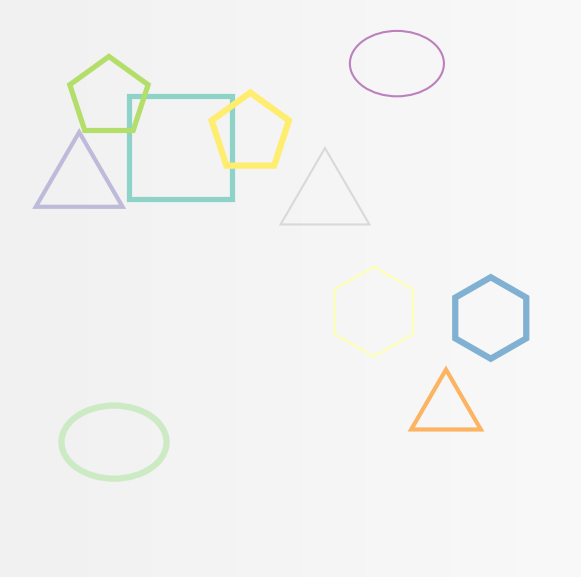[{"shape": "square", "thickness": 2.5, "radius": 0.44, "center": [0.311, 0.744]}, {"shape": "hexagon", "thickness": 1, "radius": 0.39, "center": [0.643, 0.459]}, {"shape": "triangle", "thickness": 2, "radius": 0.43, "center": [0.136, 0.684]}, {"shape": "hexagon", "thickness": 3, "radius": 0.35, "center": [0.844, 0.449]}, {"shape": "triangle", "thickness": 2, "radius": 0.35, "center": [0.767, 0.29]}, {"shape": "pentagon", "thickness": 2.5, "radius": 0.35, "center": [0.187, 0.83]}, {"shape": "triangle", "thickness": 1, "radius": 0.44, "center": [0.559, 0.655]}, {"shape": "oval", "thickness": 1, "radius": 0.4, "center": [0.683, 0.889]}, {"shape": "oval", "thickness": 3, "radius": 0.45, "center": [0.196, 0.234]}, {"shape": "pentagon", "thickness": 3, "radius": 0.35, "center": [0.431, 0.769]}]